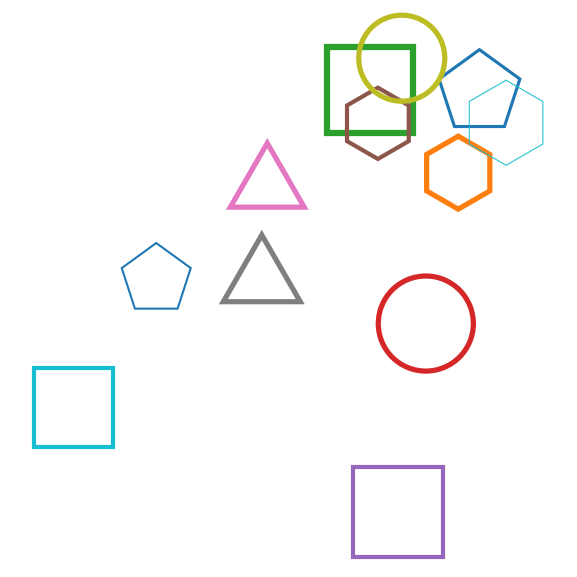[{"shape": "pentagon", "thickness": 1, "radius": 0.31, "center": [0.271, 0.516]}, {"shape": "pentagon", "thickness": 1.5, "radius": 0.37, "center": [0.83, 0.84]}, {"shape": "hexagon", "thickness": 2.5, "radius": 0.32, "center": [0.793, 0.7]}, {"shape": "square", "thickness": 3, "radius": 0.37, "center": [0.641, 0.843]}, {"shape": "circle", "thickness": 2.5, "radius": 0.41, "center": [0.737, 0.439]}, {"shape": "square", "thickness": 2, "radius": 0.39, "center": [0.689, 0.113]}, {"shape": "hexagon", "thickness": 2, "radius": 0.31, "center": [0.654, 0.786]}, {"shape": "triangle", "thickness": 2.5, "radius": 0.37, "center": [0.463, 0.677]}, {"shape": "triangle", "thickness": 2.5, "radius": 0.38, "center": [0.453, 0.515]}, {"shape": "circle", "thickness": 2.5, "radius": 0.37, "center": [0.696, 0.898]}, {"shape": "square", "thickness": 2, "radius": 0.34, "center": [0.128, 0.293]}, {"shape": "hexagon", "thickness": 0.5, "radius": 0.37, "center": [0.876, 0.787]}]